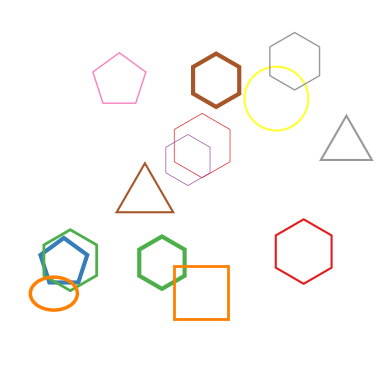[{"shape": "hexagon", "thickness": 1.5, "radius": 0.42, "center": [0.789, 0.347]}, {"shape": "hexagon", "thickness": 0.5, "radius": 0.42, "center": [0.525, 0.622]}, {"shape": "pentagon", "thickness": 3, "radius": 0.32, "center": [0.166, 0.318]}, {"shape": "hexagon", "thickness": 2, "radius": 0.4, "center": [0.183, 0.324]}, {"shape": "hexagon", "thickness": 3, "radius": 0.34, "center": [0.421, 0.318]}, {"shape": "hexagon", "thickness": 0.5, "radius": 0.33, "center": [0.488, 0.584]}, {"shape": "square", "thickness": 2, "radius": 0.35, "center": [0.522, 0.24]}, {"shape": "oval", "thickness": 2.5, "radius": 0.31, "center": [0.14, 0.237]}, {"shape": "circle", "thickness": 1.5, "radius": 0.41, "center": [0.718, 0.744]}, {"shape": "hexagon", "thickness": 3, "radius": 0.35, "center": [0.561, 0.791]}, {"shape": "triangle", "thickness": 1.5, "radius": 0.42, "center": [0.376, 0.491]}, {"shape": "pentagon", "thickness": 1, "radius": 0.36, "center": [0.31, 0.791]}, {"shape": "triangle", "thickness": 1.5, "radius": 0.38, "center": [0.9, 0.623]}, {"shape": "hexagon", "thickness": 1, "radius": 0.37, "center": [0.765, 0.841]}]